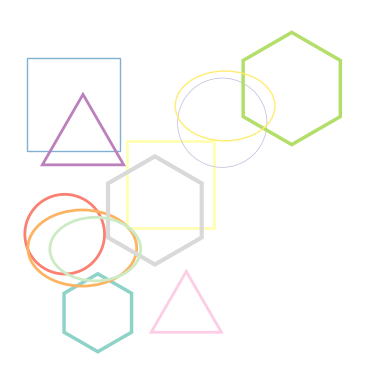[{"shape": "hexagon", "thickness": 2.5, "radius": 0.51, "center": [0.254, 0.188]}, {"shape": "square", "thickness": 2, "radius": 0.56, "center": [0.442, 0.521]}, {"shape": "circle", "thickness": 0.5, "radius": 0.58, "center": [0.577, 0.681]}, {"shape": "circle", "thickness": 2, "radius": 0.52, "center": [0.168, 0.392]}, {"shape": "square", "thickness": 1, "radius": 0.6, "center": [0.191, 0.729]}, {"shape": "oval", "thickness": 2, "radius": 0.71, "center": [0.214, 0.356]}, {"shape": "hexagon", "thickness": 2.5, "radius": 0.73, "center": [0.758, 0.77]}, {"shape": "triangle", "thickness": 2, "radius": 0.53, "center": [0.484, 0.19]}, {"shape": "hexagon", "thickness": 3, "radius": 0.7, "center": [0.402, 0.453]}, {"shape": "triangle", "thickness": 2, "radius": 0.61, "center": [0.216, 0.633]}, {"shape": "oval", "thickness": 2, "radius": 0.59, "center": [0.247, 0.353]}, {"shape": "oval", "thickness": 1, "radius": 0.65, "center": [0.585, 0.725]}]